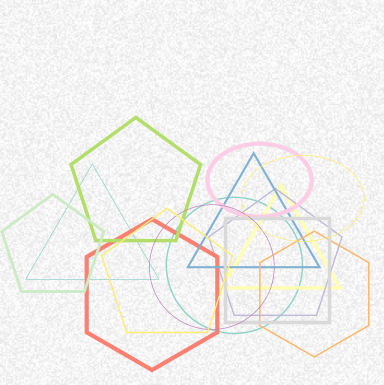[{"shape": "circle", "thickness": 1, "radius": 0.88, "center": [0.609, 0.311]}, {"shape": "triangle", "thickness": 0.5, "radius": 1.0, "center": [0.24, 0.374]}, {"shape": "triangle", "thickness": 2.5, "radius": 0.89, "center": [0.73, 0.341]}, {"shape": "pentagon", "thickness": 1, "radius": 0.91, "center": [0.715, 0.328]}, {"shape": "hexagon", "thickness": 3, "radius": 0.98, "center": [0.395, 0.235]}, {"shape": "triangle", "thickness": 1.5, "radius": 0.99, "center": [0.659, 0.405]}, {"shape": "hexagon", "thickness": 1, "radius": 0.82, "center": [0.816, 0.236]}, {"shape": "pentagon", "thickness": 2.5, "radius": 0.88, "center": [0.353, 0.518]}, {"shape": "oval", "thickness": 3, "radius": 0.68, "center": [0.674, 0.532]}, {"shape": "square", "thickness": 2.5, "radius": 0.67, "center": [0.72, 0.299]}, {"shape": "circle", "thickness": 0.5, "radius": 0.81, "center": [0.55, 0.306]}, {"shape": "pentagon", "thickness": 2, "radius": 0.7, "center": [0.137, 0.356]}, {"shape": "oval", "thickness": 0.5, "radius": 0.8, "center": [0.787, 0.485]}, {"shape": "pentagon", "thickness": 1, "radius": 0.89, "center": [0.434, 0.281]}]